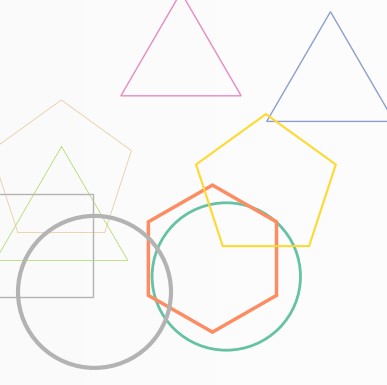[{"shape": "circle", "thickness": 2, "radius": 0.96, "center": [0.584, 0.282]}, {"shape": "hexagon", "thickness": 2.5, "radius": 0.95, "center": [0.548, 0.328]}, {"shape": "triangle", "thickness": 1, "radius": 0.95, "center": [0.853, 0.78]}, {"shape": "triangle", "thickness": 1, "radius": 0.9, "center": [0.467, 0.841]}, {"shape": "triangle", "thickness": 0.5, "radius": 0.99, "center": [0.159, 0.422]}, {"shape": "pentagon", "thickness": 1.5, "radius": 0.95, "center": [0.686, 0.514]}, {"shape": "pentagon", "thickness": 0.5, "radius": 0.95, "center": [0.158, 0.55]}, {"shape": "circle", "thickness": 3, "radius": 0.99, "center": [0.244, 0.242]}, {"shape": "square", "thickness": 1, "radius": 0.67, "center": [0.106, 0.363]}]